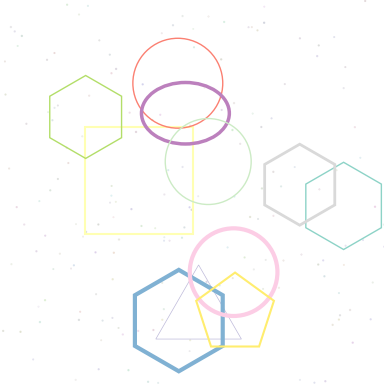[{"shape": "hexagon", "thickness": 1, "radius": 0.57, "center": [0.892, 0.465]}, {"shape": "square", "thickness": 1.5, "radius": 0.7, "center": [0.361, 0.531]}, {"shape": "triangle", "thickness": 0.5, "radius": 0.64, "center": [0.516, 0.184]}, {"shape": "circle", "thickness": 1, "radius": 0.58, "center": [0.462, 0.784]}, {"shape": "hexagon", "thickness": 3, "radius": 0.66, "center": [0.464, 0.167]}, {"shape": "hexagon", "thickness": 1, "radius": 0.54, "center": [0.222, 0.696]}, {"shape": "circle", "thickness": 3, "radius": 0.57, "center": [0.607, 0.293]}, {"shape": "hexagon", "thickness": 2, "radius": 0.53, "center": [0.778, 0.52]}, {"shape": "oval", "thickness": 2.5, "radius": 0.57, "center": [0.482, 0.706]}, {"shape": "circle", "thickness": 1, "radius": 0.56, "center": [0.541, 0.58]}, {"shape": "pentagon", "thickness": 1.5, "radius": 0.53, "center": [0.611, 0.186]}]